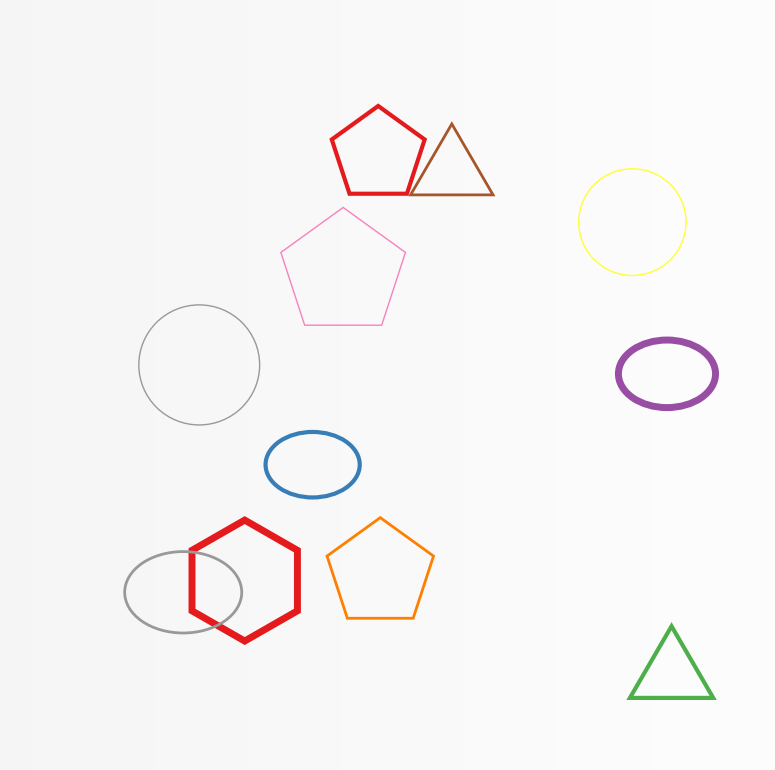[{"shape": "hexagon", "thickness": 2.5, "radius": 0.39, "center": [0.316, 0.246]}, {"shape": "pentagon", "thickness": 1.5, "radius": 0.31, "center": [0.488, 0.799]}, {"shape": "oval", "thickness": 1.5, "radius": 0.3, "center": [0.403, 0.397]}, {"shape": "triangle", "thickness": 1.5, "radius": 0.31, "center": [0.867, 0.125]}, {"shape": "oval", "thickness": 2.5, "radius": 0.31, "center": [0.861, 0.515]}, {"shape": "pentagon", "thickness": 1, "radius": 0.36, "center": [0.491, 0.256]}, {"shape": "circle", "thickness": 0.5, "radius": 0.35, "center": [0.816, 0.712]}, {"shape": "triangle", "thickness": 1, "radius": 0.31, "center": [0.583, 0.778]}, {"shape": "pentagon", "thickness": 0.5, "radius": 0.42, "center": [0.443, 0.646]}, {"shape": "oval", "thickness": 1, "radius": 0.38, "center": [0.236, 0.231]}, {"shape": "circle", "thickness": 0.5, "radius": 0.39, "center": [0.257, 0.526]}]